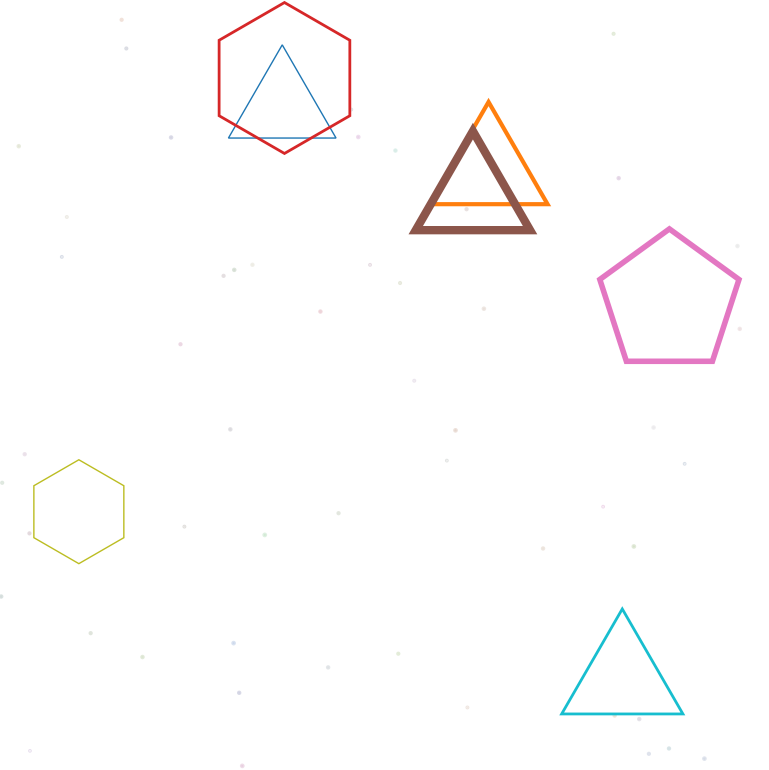[{"shape": "triangle", "thickness": 0.5, "radius": 0.4, "center": [0.367, 0.861]}, {"shape": "triangle", "thickness": 1.5, "radius": 0.44, "center": [0.634, 0.779]}, {"shape": "hexagon", "thickness": 1, "radius": 0.49, "center": [0.369, 0.899]}, {"shape": "triangle", "thickness": 3, "radius": 0.43, "center": [0.614, 0.744]}, {"shape": "pentagon", "thickness": 2, "radius": 0.48, "center": [0.869, 0.608]}, {"shape": "hexagon", "thickness": 0.5, "radius": 0.34, "center": [0.102, 0.335]}, {"shape": "triangle", "thickness": 1, "radius": 0.45, "center": [0.808, 0.118]}]